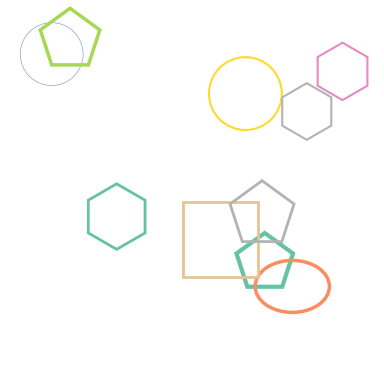[{"shape": "hexagon", "thickness": 2, "radius": 0.43, "center": [0.303, 0.437]}, {"shape": "pentagon", "thickness": 3, "radius": 0.39, "center": [0.688, 0.318]}, {"shape": "oval", "thickness": 2.5, "radius": 0.48, "center": [0.759, 0.256]}, {"shape": "circle", "thickness": 0.5, "radius": 0.41, "center": [0.134, 0.859]}, {"shape": "hexagon", "thickness": 1.5, "radius": 0.37, "center": [0.89, 0.815]}, {"shape": "pentagon", "thickness": 2.5, "radius": 0.41, "center": [0.182, 0.897]}, {"shape": "circle", "thickness": 1.5, "radius": 0.47, "center": [0.637, 0.757]}, {"shape": "square", "thickness": 2, "radius": 0.49, "center": [0.574, 0.379]}, {"shape": "hexagon", "thickness": 1.5, "radius": 0.37, "center": [0.797, 0.71]}, {"shape": "pentagon", "thickness": 2, "radius": 0.44, "center": [0.681, 0.443]}]